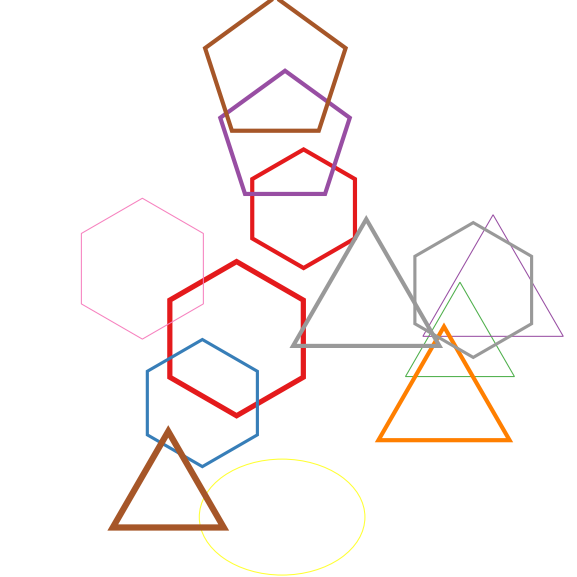[{"shape": "hexagon", "thickness": 2, "radius": 0.51, "center": [0.526, 0.638]}, {"shape": "hexagon", "thickness": 2.5, "radius": 0.67, "center": [0.41, 0.413]}, {"shape": "hexagon", "thickness": 1.5, "radius": 0.55, "center": [0.35, 0.301]}, {"shape": "triangle", "thickness": 0.5, "radius": 0.54, "center": [0.796, 0.402]}, {"shape": "pentagon", "thickness": 2, "radius": 0.59, "center": [0.494, 0.759]}, {"shape": "triangle", "thickness": 0.5, "radius": 0.7, "center": [0.854, 0.487]}, {"shape": "triangle", "thickness": 2, "radius": 0.66, "center": [0.769, 0.302]}, {"shape": "oval", "thickness": 0.5, "radius": 0.72, "center": [0.488, 0.104]}, {"shape": "pentagon", "thickness": 2, "radius": 0.64, "center": [0.477, 0.876]}, {"shape": "triangle", "thickness": 3, "radius": 0.55, "center": [0.291, 0.141]}, {"shape": "hexagon", "thickness": 0.5, "radius": 0.61, "center": [0.247, 0.534]}, {"shape": "triangle", "thickness": 2, "radius": 0.73, "center": [0.634, 0.473]}, {"shape": "hexagon", "thickness": 1.5, "radius": 0.58, "center": [0.819, 0.497]}]